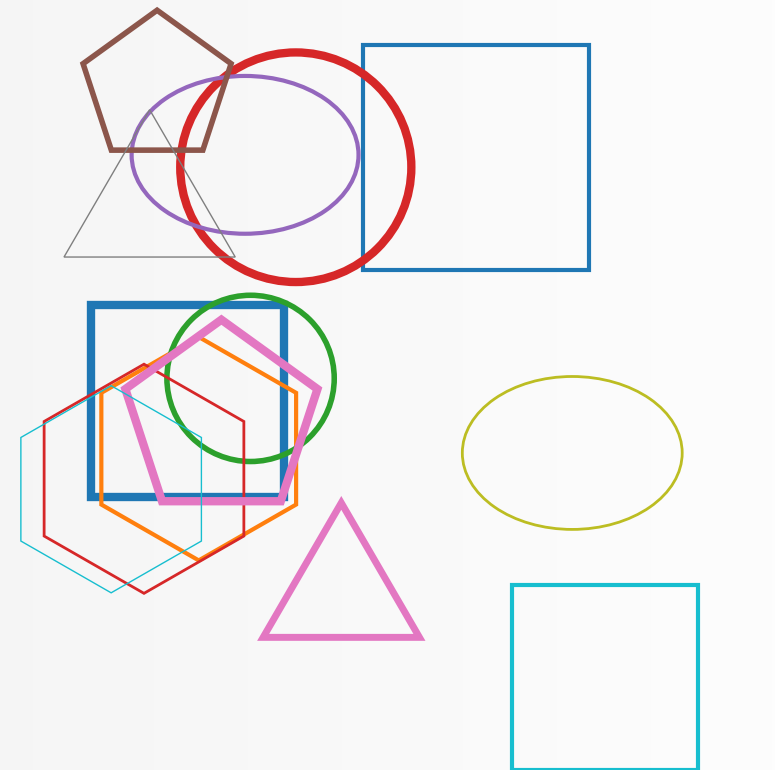[{"shape": "square", "thickness": 1.5, "radius": 0.73, "center": [0.615, 0.795]}, {"shape": "square", "thickness": 3, "radius": 0.62, "center": [0.242, 0.479]}, {"shape": "hexagon", "thickness": 1.5, "radius": 0.73, "center": [0.256, 0.417]}, {"shape": "circle", "thickness": 2, "radius": 0.54, "center": [0.323, 0.509]}, {"shape": "hexagon", "thickness": 1, "radius": 0.74, "center": [0.186, 0.378]}, {"shape": "circle", "thickness": 3, "radius": 0.75, "center": [0.382, 0.783]}, {"shape": "oval", "thickness": 1.5, "radius": 0.73, "center": [0.316, 0.799]}, {"shape": "pentagon", "thickness": 2, "radius": 0.5, "center": [0.203, 0.886]}, {"shape": "pentagon", "thickness": 3, "radius": 0.65, "center": [0.286, 0.454]}, {"shape": "triangle", "thickness": 2.5, "radius": 0.58, "center": [0.44, 0.23]}, {"shape": "triangle", "thickness": 0.5, "radius": 0.64, "center": [0.193, 0.73]}, {"shape": "oval", "thickness": 1, "radius": 0.71, "center": [0.738, 0.412]}, {"shape": "square", "thickness": 1.5, "radius": 0.6, "center": [0.781, 0.12]}, {"shape": "hexagon", "thickness": 0.5, "radius": 0.67, "center": [0.143, 0.365]}]